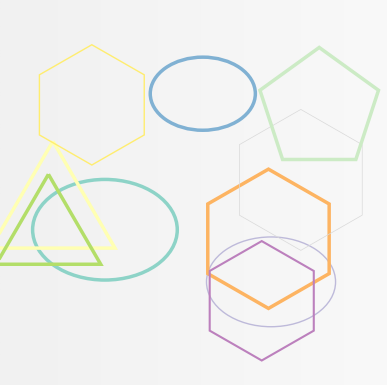[{"shape": "oval", "thickness": 2.5, "radius": 0.93, "center": [0.271, 0.403]}, {"shape": "triangle", "thickness": 2.5, "radius": 0.93, "center": [0.137, 0.448]}, {"shape": "oval", "thickness": 1, "radius": 0.83, "center": [0.699, 0.268]}, {"shape": "oval", "thickness": 2.5, "radius": 0.68, "center": [0.523, 0.757]}, {"shape": "hexagon", "thickness": 2.5, "radius": 0.9, "center": [0.693, 0.38]}, {"shape": "triangle", "thickness": 2.5, "radius": 0.78, "center": [0.125, 0.392]}, {"shape": "hexagon", "thickness": 0.5, "radius": 0.92, "center": [0.776, 0.533]}, {"shape": "hexagon", "thickness": 1.5, "radius": 0.78, "center": [0.675, 0.219]}, {"shape": "pentagon", "thickness": 2.5, "radius": 0.8, "center": [0.824, 0.716]}, {"shape": "hexagon", "thickness": 1, "radius": 0.78, "center": [0.237, 0.728]}]